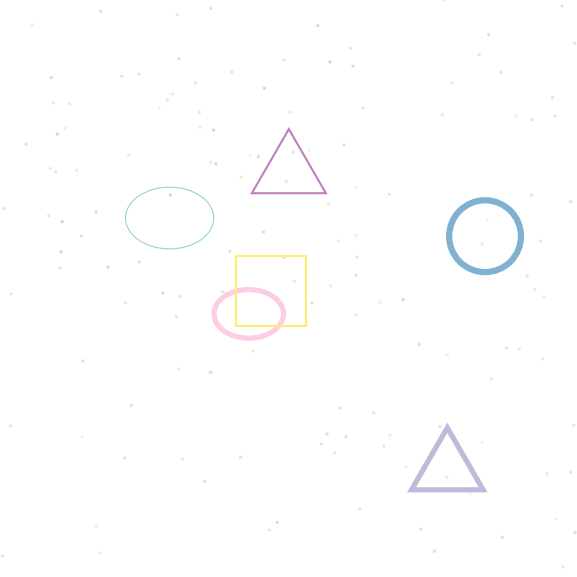[{"shape": "oval", "thickness": 0.5, "radius": 0.38, "center": [0.294, 0.622]}, {"shape": "triangle", "thickness": 2.5, "radius": 0.36, "center": [0.775, 0.187]}, {"shape": "circle", "thickness": 3, "radius": 0.31, "center": [0.84, 0.59]}, {"shape": "oval", "thickness": 2.5, "radius": 0.3, "center": [0.431, 0.456]}, {"shape": "triangle", "thickness": 1, "radius": 0.37, "center": [0.5, 0.702]}, {"shape": "square", "thickness": 1, "radius": 0.3, "center": [0.468, 0.496]}]